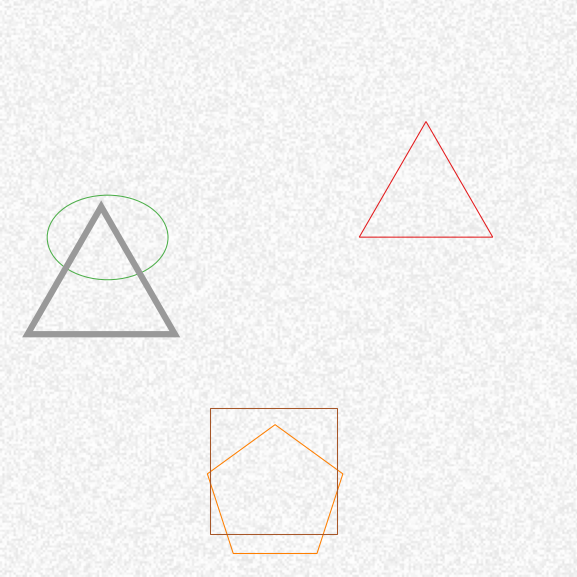[{"shape": "triangle", "thickness": 0.5, "radius": 0.67, "center": [0.738, 0.655]}, {"shape": "oval", "thickness": 0.5, "radius": 0.52, "center": [0.186, 0.588]}, {"shape": "pentagon", "thickness": 0.5, "radius": 0.62, "center": [0.476, 0.14]}, {"shape": "square", "thickness": 0.5, "radius": 0.55, "center": [0.473, 0.184]}, {"shape": "triangle", "thickness": 3, "radius": 0.74, "center": [0.175, 0.494]}]